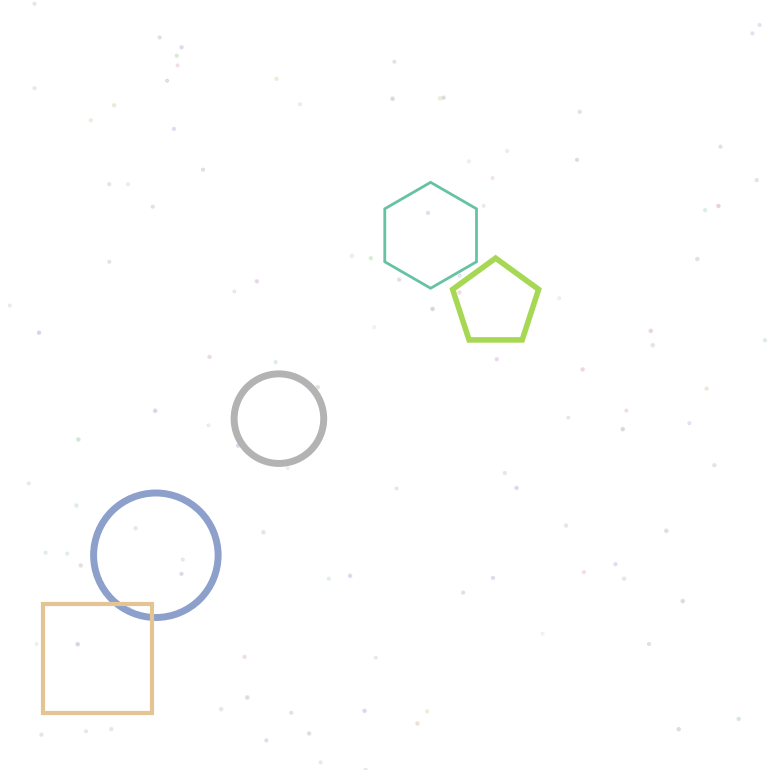[{"shape": "hexagon", "thickness": 1, "radius": 0.34, "center": [0.559, 0.694]}, {"shape": "circle", "thickness": 2.5, "radius": 0.4, "center": [0.202, 0.279]}, {"shape": "pentagon", "thickness": 2, "radius": 0.29, "center": [0.644, 0.606]}, {"shape": "square", "thickness": 1.5, "radius": 0.35, "center": [0.127, 0.145]}, {"shape": "circle", "thickness": 2.5, "radius": 0.29, "center": [0.362, 0.456]}]